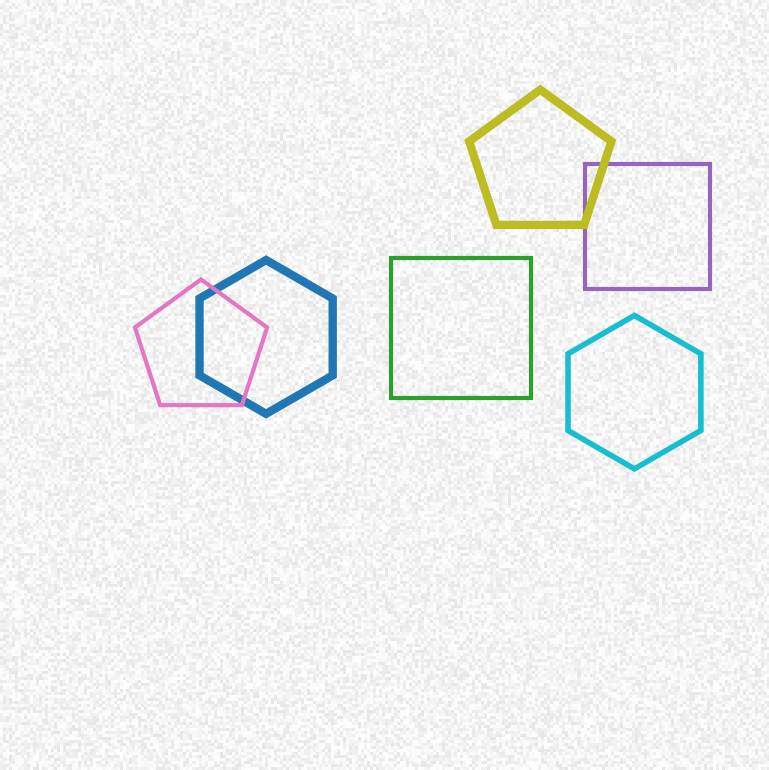[{"shape": "hexagon", "thickness": 3, "radius": 0.5, "center": [0.346, 0.562]}, {"shape": "square", "thickness": 1.5, "radius": 0.45, "center": [0.599, 0.574]}, {"shape": "square", "thickness": 1.5, "radius": 0.41, "center": [0.841, 0.706]}, {"shape": "pentagon", "thickness": 1.5, "radius": 0.45, "center": [0.261, 0.547]}, {"shape": "pentagon", "thickness": 3, "radius": 0.49, "center": [0.702, 0.786]}, {"shape": "hexagon", "thickness": 2, "radius": 0.5, "center": [0.824, 0.491]}]